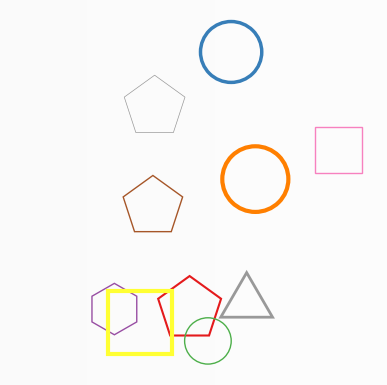[{"shape": "pentagon", "thickness": 1.5, "radius": 0.43, "center": [0.489, 0.198]}, {"shape": "circle", "thickness": 2.5, "radius": 0.4, "center": [0.596, 0.865]}, {"shape": "circle", "thickness": 1, "radius": 0.3, "center": [0.537, 0.114]}, {"shape": "hexagon", "thickness": 1, "radius": 0.33, "center": [0.295, 0.197]}, {"shape": "circle", "thickness": 3, "radius": 0.43, "center": [0.659, 0.535]}, {"shape": "square", "thickness": 3, "radius": 0.41, "center": [0.362, 0.161]}, {"shape": "pentagon", "thickness": 1, "radius": 0.4, "center": [0.395, 0.464]}, {"shape": "square", "thickness": 1, "radius": 0.3, "center": [0.873, 0.61]}, {"shape": "triangle", "thickness": 2, "radius": 0.39, "center": [0.637, 0.215]}, {"shape": "pentagon", "thickness": 0.5, "radius": 0.41, "center": [0.399, 0.722]}]